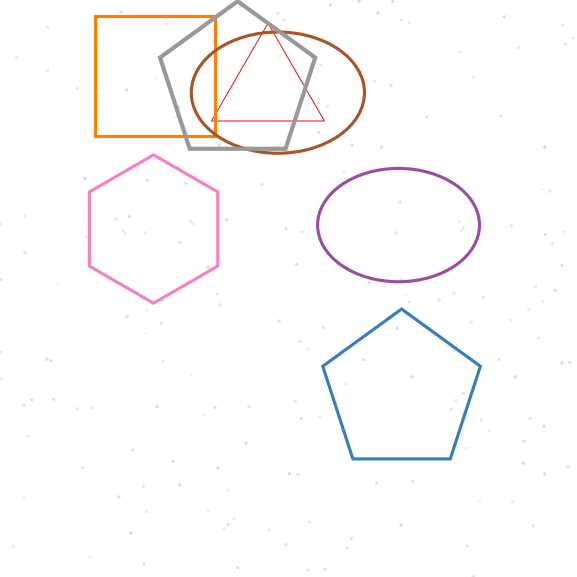[{"shape": "triangle", "thickness": 0.5, "radius": 0.56, "center": [0.464, 0.846]}, {"shape": "pentagon", "thickness": 1.5, "radius": 0.72, "center": [0.695, 0.321]}, {"shape": "oval", "thickness": 1.5, "radius": 0.7, "center": [0.69, 0.609]}, {"shape": "square", "thickness": 1.5, "radius": 0.52, "center": [0.268, 0.868]}, {"shape": "oval", "thickness": 1.5, "radius": 0.75, "center": [0.481, 0.839]}, {"shape": "hexagon", "thickness": 1.5, "radius": 0.64, "center": [0.266, 0.603]}, {"shape": "pentagon", "thickness": 2, "radius": 0.71, "center": [0.411, 0.856]}]